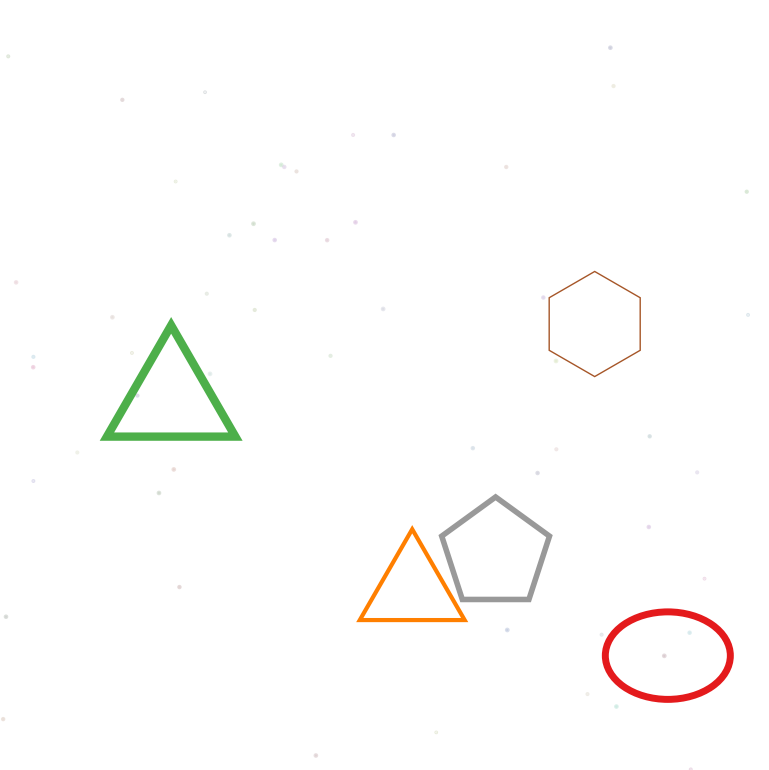[{"shape": "oval", "thickness": 2.5, "radius": 0.41, "center": [0.867, 0.149]}, {"shape": "triangle", "thickness": 3, "radius": 0.48, "center": [0.222, 0.481]}, {"shape": "triangle", "thickness": 1.5, "radius": 0.39, "center": [0.535, 0.234]}, {"shape": "hexagon", "thickness": 0.5, "radius": 0.34, "center": [0.772, 0.579]}, {"shape": "pentagon", "thickness": 2, "radius": 0.37, "center": [0.644, 0.281]}]